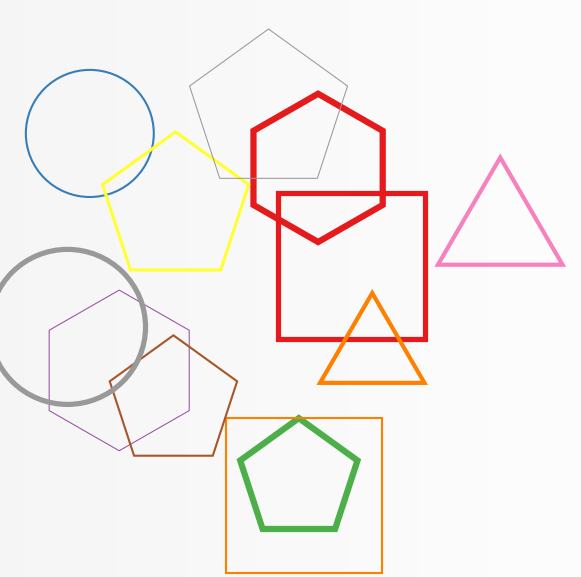[{"shape": "square", "thickness": 2.5, "radius": 0.63, "center": [0.605, 0.539]}, {"shape": "hexagon", "thickness": 3, "radius": 0.64, "center": [0.547, 0.708]}, {"shape": "circle", "thickness": 1, "radius": 0.55, "center": [0.155, 0.768]}, {"shape": "pentagon", "thickness": 3, "radius": 0.53, "center": [0.514, 0.169]}, {"shape": "hexagon", "thickness": 0.5, "radius": 0.7, "center": [0.205, 0.358]}, {"shape": "triangle", "thickness": 2, "radius": 0.52, "center": [0.64, 0.388]}, {"shape": "square", "thickness": 1, "radius": 0.67, "center": [0.523, 0.141]}, {"shape": "pentagon", "thickness": 1.5, "radius": 0.66, "center": [0.302, 0.639]}, {"shape": "pentagon", "thickness": 1, "radius": 0.58, "center": [0.298, 0.303]}, {"shape": "triangle", "thickness": 2, "radius": 0.62, "center": [0.861, 0.603]}, {"shape": "circle", "thickness": 2.5, "radius": 0.67, "center": [0.116, 0.433]}, {"shape": "pentagon", "thickness": 0.5, "radius": 0.71, "center": [0.462, 0.806]}]